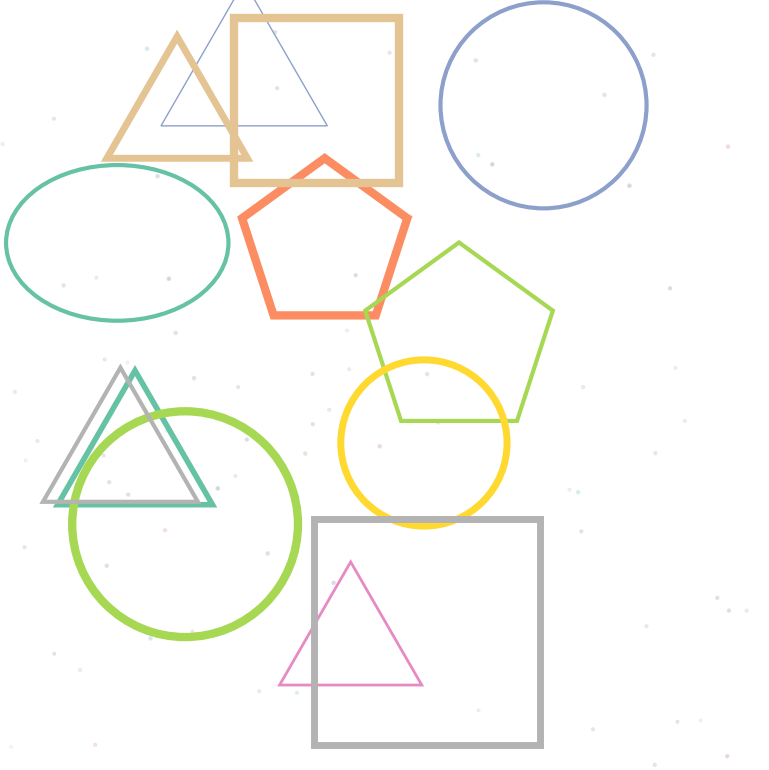[{"shape": "oval", "thickness": 1.5, "radius": 0.72, "center": [0.152, 0.685]}, {"shape": "triangle", "thickness": 2, "radius": 0.58, "center": [0.175, 0.403]}, {"shape": "pentagon", "thickness": 3, "radius": 0.56, "center": [0.422, 0.682]}, {"shape": "triangle", "thickness": 0.5, "radius": 0.62, "center": [0.317, 0.899]}, {"shape": "circle", "thickness": 1.5, "radius": 0.67, "center": [0.706, 0.863]}, {"shape": "triangle", "thickness": 1, "radius": 0.53, "center": [0.455, 0.164]}, {"shape": "pentagon", "thickness": 1.5, "radius": 0.64, "center": [0.596, 0.557]}, {"shape": "circle", "thickness": 3, "radius": 0.73, "center": [0.24, 0.319]}, {"shape": "circle", "thickness": 2.5, "radius": 0.54, "center": [0.551, 0.425]}, {"shape": "square", "thickness": 3, "radius": 0.54, "center": [0.411, 0.869]}, {"shape": "triangle", "thickness": 2.5, "radius": 0.53, "center": [0.23, 0.847]}, {"shape": "square", "thickness": 2.5, "radius": 0.73, "center": [0.555, 0.18]}, {"shape": "triangle", "thickness": 1.5, "radius": 0.58, "center": [0.156, 0.406]}]